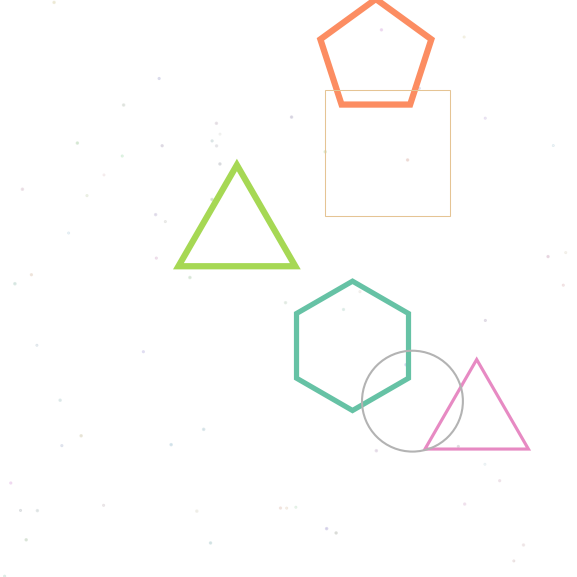[{"shape": "hexagon", "thickness": 2.5, "radius": 0.56, "center": [0.61, 0.4]}, {"shape": "pentagon", "thickness": 3, "radius": 0.51, "center": [0.651, 0.9]}, {"shape": "triangle", "thickness": 1.5, "radius": 0.52, "center": [0.825, 0.273]}, {"shape": "triangle", "thickness": 3, "radius": 0.58, "center": [0.41, 0.597]}, {"shape": "square", "thickness": 0.5, "radius": 0.54, "center": [0.671, 0.734]}, {"shape": "circle", "thickness": 1, "radius": 0.44, "center": [0.714, 0.304]}]